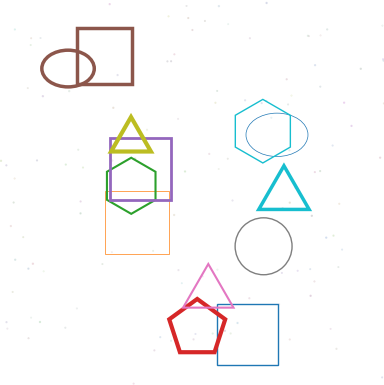[{"shape": "oval", "thickness": 0.5, "radius": 0.4, "center": [0.719, 0.65]}, {"shape": "square", "thickness": 1, "radius": 0.4, "center": [0.644, 0.132]}, {"shape": "square", "thickness": 0.5, "radius": 0.41, "center": [0.356, 0.423]}, {"shape": "hexagon", "thickness": 1.5, "radius": 0.36, "center": [0.341, 0.517]}, {"shape": "pentagon", "thickness": 3, "radius": 0.38, "center": [0.512, 0.147]}, {"shape": "square", "thickness": 2, "radius": 0.4, "center": [0.365, 0.56]}, {"shape": "square", "thickness": 2.5, "radius": 0.36, "center": [0.271, 0.855]}, {"shape": "oval", "thickness": 2.5, "radius": 0.34, "center": [0.177, 0.822]}, {"shape": "triangle", "thickness": 1.5, "radius": 0.38, "center": [0.541, 0.239]}, {"shape": "circle", "thickness": 1, "radius": 0.37, "center": [0.685, 0.36]}, {"shape": "triangle", "thickness": 3, "radius": 0.3, "center": [0.34, 0.636]}, {"shape": "hexagon", "thickness": 1, "radius": 0.41, "center": [0.683, 0.659]}, {"shape": "triangle", "thickness": 2.5, "radius": 0.38, "center": [0.738, 0.494]}]